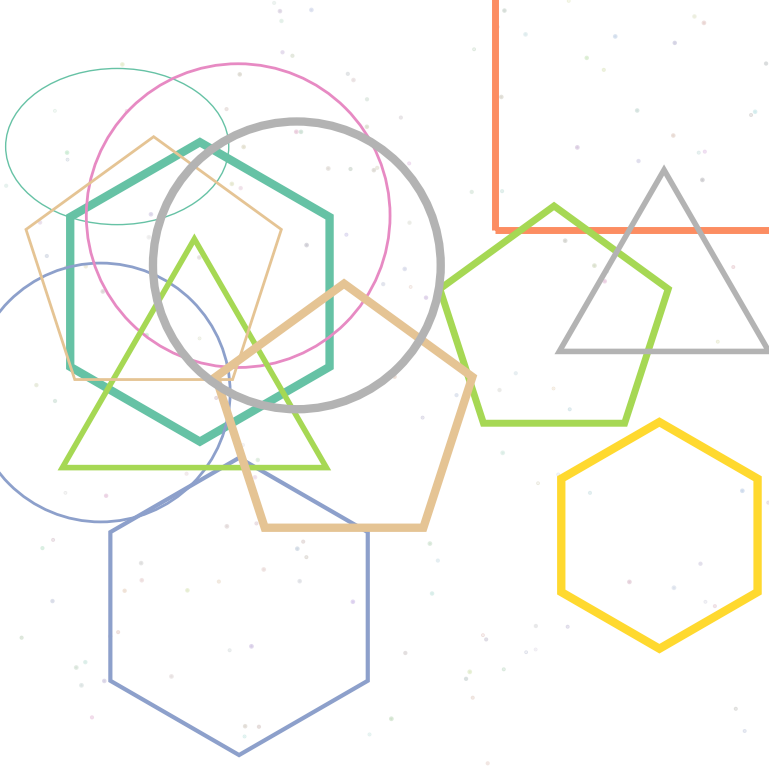[{"shape": "oval", "thickness": 0.5, "radius": 0.72, "center": [0.152, 0.81]}, {"shape": "hexagon", "thickness": 3, "radius": 0.97, "center": [0.26, 0.621]}, {"shape": "square", "thickness": 2.5, "radius": 0.91, "center": [0.826, 0.883]}, {"shape": "hexagon", "thickness": 1.5, "radius": 0.97, "center": [0.31, 0.212]}, {"shape": "circle", "thickness": 1, "radius": 0.84, "center": [0.131, 0.49]}, {"shape": "circle", "thickness": 1, "radius": 0.99, "center": [0.309, 0.72]}, {"shape": "triangle", "thickness": 2, "radius": 0.99, "center": [0.252, 0.492]}, {"shape": "pentagon", "thickness": 2.5, "radius": 0.78, "center": [0.72, 0.577]}, {"shape": "hexagon", "thickness": 3, "radius": 0.74, "center": [0.856, 0.305]}, {"shape": "pentagon", "thickness": 3, "radius": 0.88, "center": [0.447, 0.456]}, {"shape": "pentagon", "thickness": 1, "radius": 0.87, "center": [0.2, 0.648]}, {"shape": "triangle", "thickness": 2, "radius": 0.79, "center": [0.862, 0.622]}, {"shape": "circle", "thickness": 3, "radius": 0.93, "center": [0.386, 0.655]}]